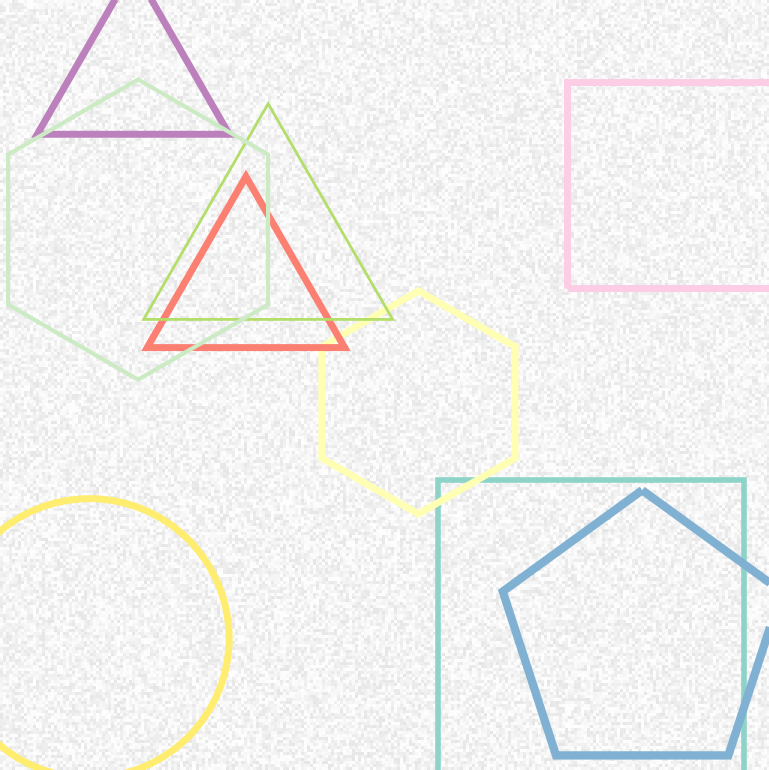[{"shape": "square", "thickness": 2, "radius": 0.99, "center": [0.768, 0.178]}, {"shape": "hexagon", "thickness": 2.5, "radius": 0.72, "center": [0.543, 0.477]}, {"shape": "triangle", "thickness": 2.5, "radius": 0.74, "center": [0.319, 0.623]}, {"shape": "pentagon", "thickness": 3, "radius": 0.95, "center": [0.834, 0.173]}, {"shape": "triangle", "thickness": 1, "radius": 0.93, "center": [0.348, 0.679]}, {"shape": "square", "thickness": 2.5, "radius": 0.67, "center": [0.87, 0.76]}, {"shape": "triangle", "thickness": 2.5, "radius": 0.72, "center": [0.173, 0.898]}, {"shape": "hexagon", "thickness": 1.5, "radius": 0.97, "center": [0.179, 0.702]}, {"shape": "circle", "thickness": 2.5, "radius": 0.91, "center": [0.116, 0.171]}]